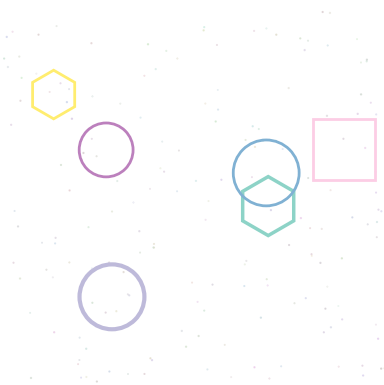[{"shape": "hexagon", "thickness": 2.5, "radius": 0.38, "center": [0.697, 0.465]}, {"shape": "circle", "thickness": 3, "radius": 0.42, "center": [0.291, 0.229]}, {"shape": "circle", "thickness": 2, "radius": 0.43, "center": [0.691, 0.551]}, {"shape": "square", "thickness": 2, "radius": 0.4, "center": [0.893, 0.612]}, {"shape": "circle", "thickness": 2, "radius": 0.35, "center": [0.276, 0.611]}, {"shape": "hexagon", "thickness": 2, "radius": 0.32, "center": [0.139, 0.754]}]